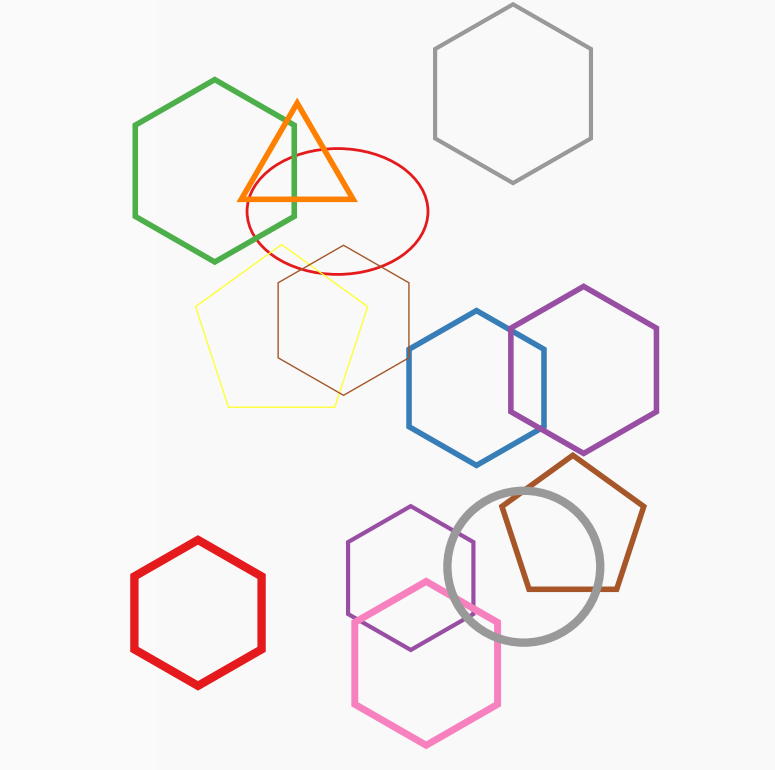[{"shape": "hexagon", "thickness": 3, "radius": 0.47, "center": [0.255, 0.204]}, {"shape": "oval", "thickness": 1, "radius": 0.58, "center": [0.436, 0.725]}, {"shape": "hexagon", "thickness": 2, "radius": 0.5, "center": [0.615, 0.496]}, {"shape": "hexagon", "thickness": 2, "radius": 0.59, "center": [0.277, 0.778]}, {"shape": "hexagon", "thickness": 2, "radius": 0.54, "center": [0.753, 0.52]}, {"shape": "hexagon", "thickness": 1.5, "radius": 0.47, "center": [0.53, 0.249]}, {"shape": "triangle", "thickness": 2, "radius": 0.42, "center": [0.383, 0.783]}, {"shape": "pentagon", "thickness": 0.5, "radius": 0.58, "center": [0.363, 0.566]}, {"shape": "hexagon", "thickness": 0.5, "radius": 0.49, "center": [0.443, 0.584]}, {"shape": "pentagon", "thickness": 2, "radius": 0.48, "center": [0.739, 0.313]}, {"shape": "hexagon", "thickness": 2.5, "radius": 0.53, "center": [0.55, 0.139]}, {"shape": "circle", "thickness": 3, "radius": 0.49, "center": [0.676, 0.264]}, {"shape": "hexagon", "thickness": 1.5, "radius": 0.58, "center": [0.662, 0.878]}]